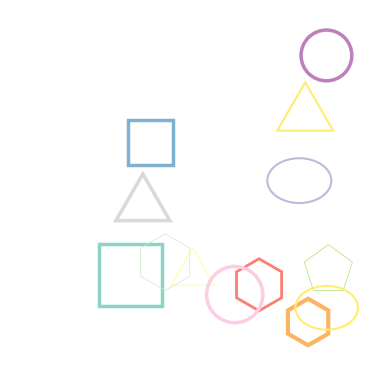[{"shape": "square", "thickness": 2.5, "radius": 0.41, "center": [0.338, 0.286]}, {"shape": "triangle", "thickness": 1, "radius": 0.33, "center": [0.501, 0.291]}, {"shape": "oval", "thickness": 1.5, "radius": 0.42, "center": [0.777, 0.531]}, {"shape": "hexagon", "thickness": 2, "radius": 0.34, "center": [0.673, 0.26]}, {"shape": "square", "thickness": 2.5, "radius": 0.29, "center": [0.391, 0.629]}, {"shape": "hexagon", "thickness": 3, "radius": 0.3, "center": [0.8, 0.164]}, {"shape": "pentagon", "thickness": 0.5, "radius": 0.33, "center": [0.853, 0.299]}, {"shape": "circle", "thickness": 2.5, "radius": 0.36, "center": [0.61, 0.235]}, {"shape": "triangle", "thickness": 2.5, "radius": 0.4, "center": [0.371, 0.467]}, {"shape": "circle", "thickness": 2.5, "radius": 0.33, "center": [0.848, 0.856]}, {"shape": "hexagon", "thickness": 0.5, "radius": 0.37, "center": [0.429, 0.319]}, {"shape": "oval", "thickness": 1.5, "radius": 0.41, "center": [0.849, 0.201]}, {"shape": "triangle", "thickness": 1.5, "radius": 0.42, "center": [0.793, 0.703]}]